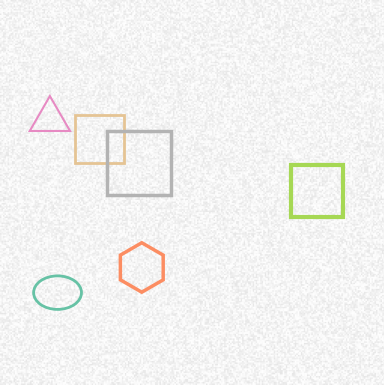[{"shape": "oval", "thickness": 2, "radius": 0.31, "center": [0.149, 0.24]}, {"shape": "hexagon", "thickness": 2.5, "radius": 0.32, "center": [0.368, 0.305]}, {"shape": "triangle", "thickness": 1.5, "radius": 0.3, "center": [0.13, 0.69]}, {"shape": "square", "thickness": 3, "radius": 0.34, "center": [0.823, 0.504]}, {"shape": "square", "thickness": 2, "radius": 0.32, "center": [0.258, 0.639]}, {"shape": "square", "thickness": 2.5, "radius": 0.41, "center": [0.362, 0.577]}]